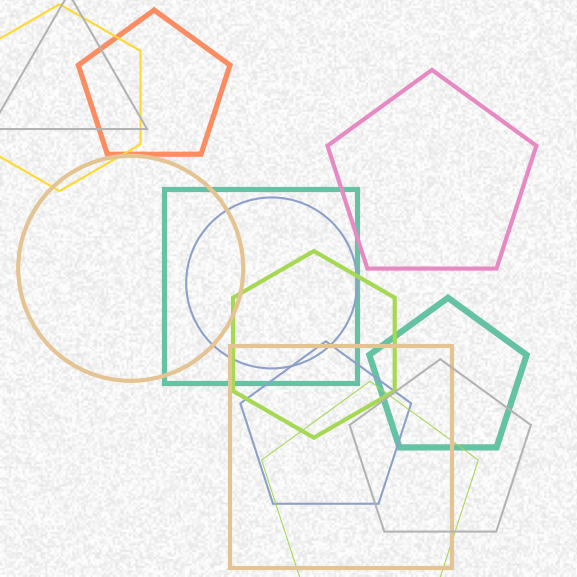[{"shape": "square", "thickness": 2.5, "radius": 0.84, "center": [0.451, 0.504]}, {"shape": "pentagon", "thickness": 3, "radius": 0.72, "center": [0.776, 0.34]}, {"shape": "pentagon", "thickness": 2.5, "radius": 0.69, "center": [0.267, 0.844]}, {"shape": "circle", "thickness": 1, "radius": 0.74, "center": [0.47, 0.509]}, {"shape": "pentagon", "thickness": 1, "radius": 0.78, "center": [0.564, 0.253]}, {"shape": "pentagon", "thickness": 2, "radius": 0.95, "center": [0.748, 0.688]}, {"shape": "pentagon", "thickness": 0.5, "radius": 0.99, "center": [0.641, 0.142]}, {"shape": "hexagon", "thickness": 2, "radius": 0.81, "center": [0.544, 0.403]}, {"shape": "hexagon", "thickness": 1, "radius": 0.81, "center": [0.103, 0.83]}, {"shape": "circle", "thickness": 2, "radius": 0.97, "center": [0.226, 0.535]}, {"shape": "square", "thickness": 2, "radius": 0.96, "center": [0.59, 0.208]}, {"shape": "pentagon", "thickness": 1, "radius": 0.83, "center": [0.762, 0.212]}, {"shape": "triangle", "thickness": 1, "radius": 0.78, "center": [0.119, 0.854]}]